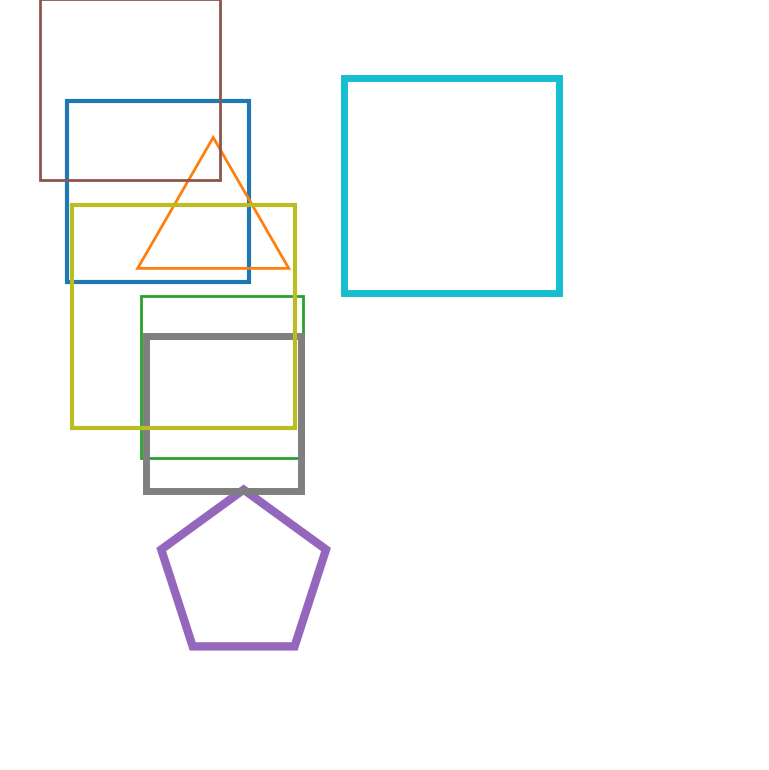[{"shape": "square", "thickness": 1.5, "radius": 0.59, "center": [0.205, 0.751]}, {"shape": "triangle", "thickness": 1, "radius": 0.57, "center": [0.277, 0.708]}, {"shape": "square", "thickness": 1, "radius": 0.52, "center": [0.288, 0.511]}, {"shape": "pentagon", "thickness": 3, "radius": 0.56, "center": [0.316, 0.252]}, {"shape": "square", "thickness": 1, "radius": 0.59, "center": [0.169, 0.884]}, {"shape": "square", "thickness": 2.5, "radius": 0.5, "center": [0.29, 0.462]}, {"shape": "square", "thickness": 1.5, "radius": 0.72, "center": [0.238, 0.589]}, {"shape": "square", "thickness": 2.5, "radius": 0.7, "center": [0.587, 0.759]}]